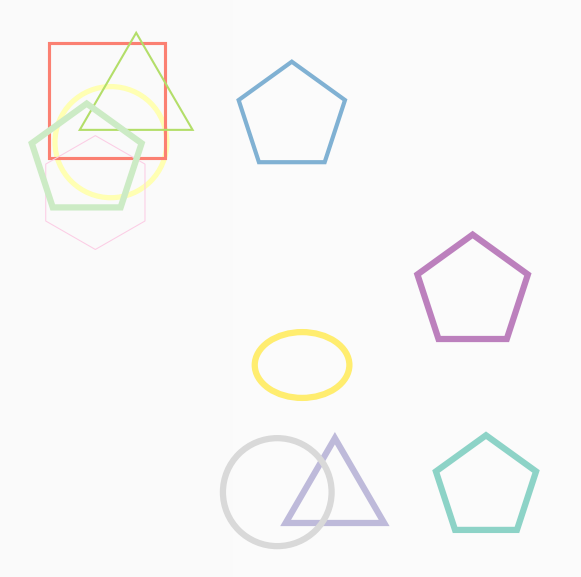[{"shape": "pentagon", "thickness": 3, "radius": 0.45, "center": [0.836, 0.155]}, {"shape": "circle", "thickness": 2.5, "radius": 0.48, "center": [0.191, 0.753]}, {"shape": "triangle", "thickness": 3, "radius": 0.49, "center": [0.576, 0.142]}, {"shape": "square", "thickness": 1.5, "radius": 0.5, "center": [0.184, 0.825]}, {"shape": "pentagon", "thickness": 2, "radius": 0.48, "center": [0.502, 0.796]}, {"shape": "triangle", "thickness": 1, "radius": 0.56, "center": [0.234, 0.83]}, {"shape": "hexagon", "thickness": 0.5, "radius": 0.49, "center": [0.164, 0.666]}, {"shape": "circle", "thickness": 3, "radius": 0.47, "center": [0.477, 0.147]}, {"shape": "pentagon", "thickness": 3, "radius": 0.5, "center": [0.813, 0.493]}, {"shape": "pentagon", "thickness": 3, "radius": 0.5, "center": [0.149, 0.72]}, {"shape": "oval", "thickness": 3, "radius": 0.41, "center": [0.52, 0.367]}]